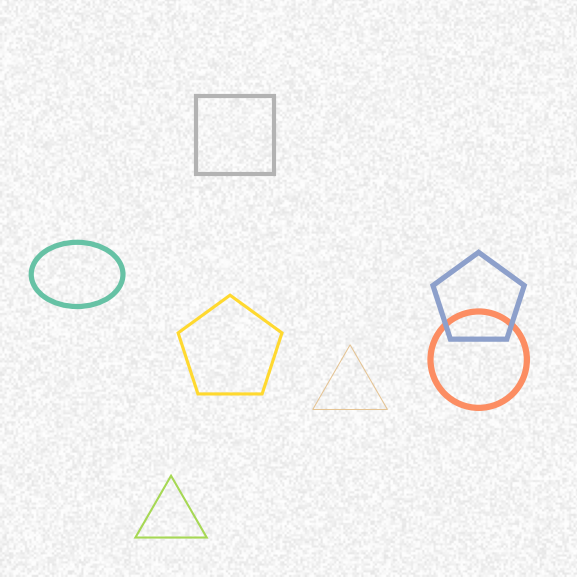[{"shape": "oval", "thickness": 2.5, "radius": 0.4, "center": [0.134, 0.524]}, {"shape": "circle", "thickness": 3, "radius": 0.42, "center": [0.829, 0.376]}, {"shape": "pentagon", "thickness": 2.5, "radius": 0.42, "center": [0.829, 0.479]}, {"shape": "triangle", "thickness": 1, "radius": 0.36, "center": [0.296, 0.104]}, {"shape": "pentagon", "thickness": 1.5, "radius": 0.47, "center": [0.398, 0.393]}, {"shape": "triangle", "thickness": 0.5, "radius": 0.37, "center": [0.606, 0.327]}, {"shape": "square", "thickness": 2, "radius": 0.34, "center": [0.407, 0.766]}]